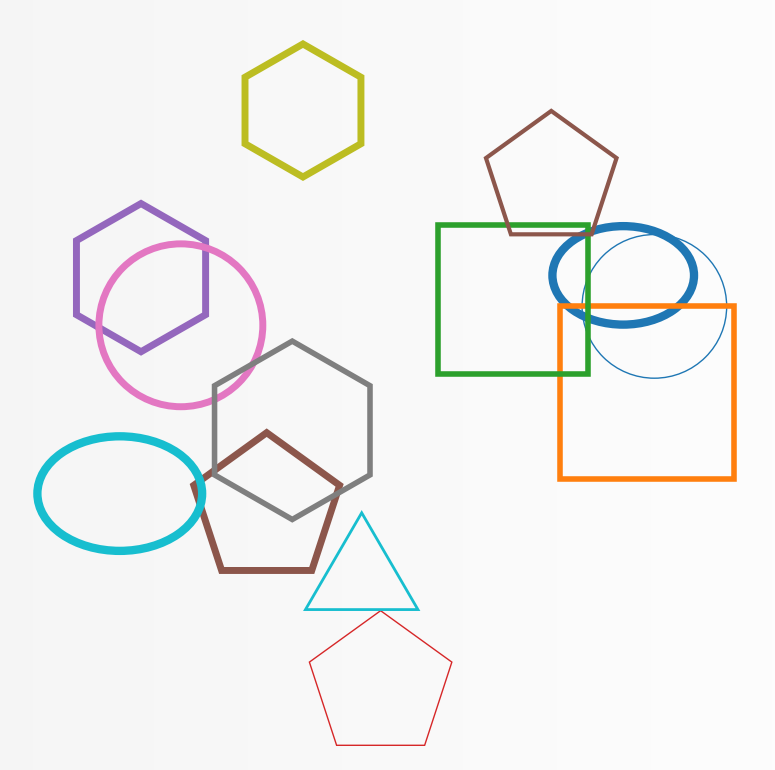[{"shape": "circle", "thickness": 0.5, "radius": 0.47, "center": [0.844, 0.602]}, {"shape": "oval", "thickness": 3, "radius": 0.46, "center": [0.804, 0.642]}, {"shape": "square", "thickness": 2, "radius": 0.56, "center": [0.835, 0.49]}, {"shape": "square", "thickness": 2, "radius": 0.48, "center": [0.662, 0.612]}, {"shape": "pentagon", "thickness": 0.5, "radius": 0.48, "center": [0.491, 0.11]}, {"shape": "hexagon", "thickness": 2.5, "radius": 0.48, "center": [0.182, 0.639]}, {"shape": "pentagon", "thickness": 1.5, "radius": 0.44, "center": [0.711, 0.767]}, {"shape": "pentagon", "thickness": 2.5, "radius": 0.49, "center": [0.344, 0.339]}, {"shape": "circle", "thickness": 2.5, "radius": 0.53, "center": [0.233, 0.578]}, {"shape": "hexagon", "thickness": 2, "radius": 0.58, "center": [0.377, 0.441]}, {"shape": "hexagon", "thickness": 2.5, "radius": 0.43, "center": [0.391, 0.857]}, {"shape": "triangle", "thickness": 1, "radius": 0.42, "center": [0.467, 0.25]}, {"shape": "oval", "thickness": 3, "radius": 0.53, "center": [0.155, 0.359]}]